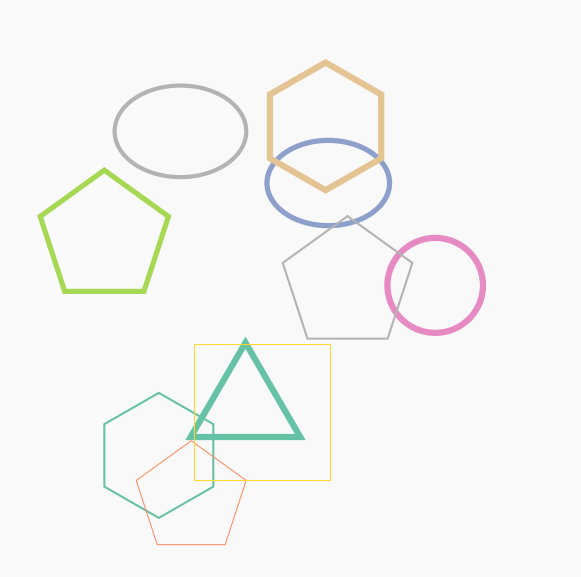[{"shape": "triangle", "thickness": 3, "radius": 0.54, "center": [0.422, 0.297]}, {"shape": "hexagon", "thickness": 1, "radius": 0.54, "center": [0.273, 0.211]}, {"shape": "pentagon", "thickness": 0.5, "radius": 0.5, "center": [0.329, 0.136]}, {"shape": "oval", "thickness": 2.5, "radius": 0.53, "center": [0.565, 0.682]}, {"shape": "circle", "thickness": 3, "radius": 0.41, "center": [0.749, 0.505]}, {"shape": "pentagon", "thickness": 2.5, "radius": 0.58, "center": [0.179, 0.588]}, {"shape": "square", "thickness": 0.5, "radius": 0.59, "center": [0.451, 0.285]}, {"shape": "hexagon", "thickness": 3, "radius": 0.55, "center": [0.56, 0.78]}, {"shape": "oval", "thickness": 2, "radius": 0.57, "center": [0.31, 0.772]}, {"shape": "pentagon", "thickness": 1, "radius": 0.59, "center": [0.598, 0.508]}]